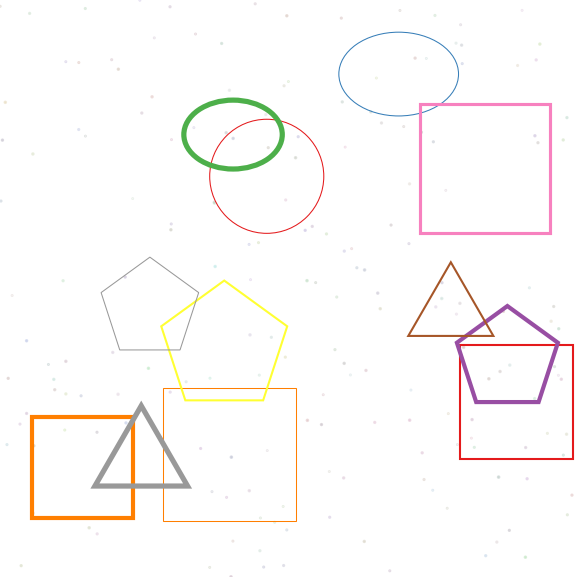[{"shape": "circle", "thickness": 0.5, "radius": 0.49, "center": [0.462, 0.694]}, {"shape": "square", "thickness": 1, "radius": 0.49, "center": [0.894, 0.303]}, {"shape": "oval", "thickness": 0.5, "radius": 0.52, "center": [0.69, 0.871]}, {"shape": "oval", "thickness": 2.5, "radius": 0.43, "center": [0.404, 0.766]}, {"shape": "pentagon", "thickness": 2, "radius": 0.46, "center": [0.879, 0.377]}, {"shape": "square", "thickness": 2, "radius": 0.44, "center": [0.143, 0.19]}, {"shape": "square", "thickness": 0.5, "radius": 0.57, "center": [0.398, 0.212]}, {"shape": "pentagon", "thickness": 1, "radius": 0.57, "center": [0.388, 0.399]}, {"shape": "triangle", "thickness": 1, "radius": 0.43, "center": [0.781, 0.46]}, {"shape": "square", "thickness": 1.5, "radius": 0.56, "center": [0.84, 0.707]}, {"shape": "pentagon", "thickness": 0.5, "radius": 0.44, "center": [0.26, 0.465]}, {"shape": "triangle", "thickness": 2.5, "radius": 0.46, "center": [0.245, 0.204]}]